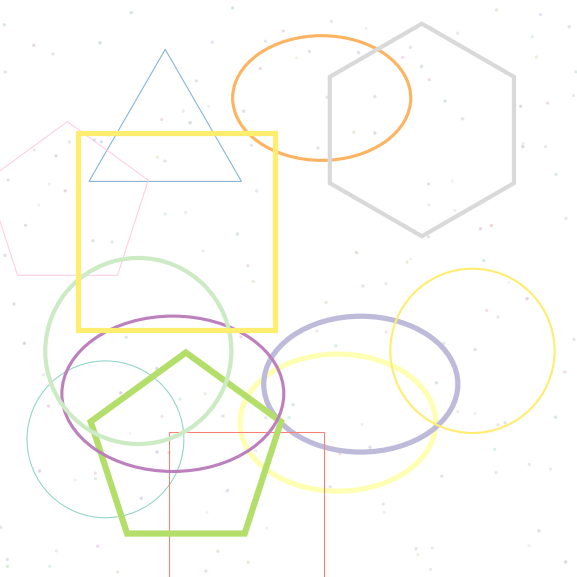[{"shape": "circle", "thickness": 0.5, "radius": 0.68, "center": [0.183, 0.238]}, {"shape": "oval", "thickness": 2.5, "radius": 0.85, "center": [0.585, 0.267]}, {"shape": "oval", "thickness": 2.5, "radius": 0.84, "center": [0.625, 0.334]}, {"shape": "square", "thickness": 0.5, "radius": 0.67, "center": [0.427, 0.116]}, {"shape": "triangle", "thickness": 0.5, "radius": 0.76, "center": [0.286, 0.761]}, {"shape": "oval", "thickness": 1.5, "radius": 0.77, "center": [0.557, 0.829]}, {"shape": "pentagon", "thickness": 3, "radius": 0.87, "center": [0.322, 0.215]}, {"shape": "pentagon", "thickness": 0.5, "radius": 0.74, "center": [0.117, 0.641]}, {"shape": "hexagon", "thickness": 2, "radius": 0.92, "center": [0.731, 0.774]}, {"shape": "oval", "thickness": 1.5, "radius": 0.96, "center": [0.299, 0.317]}, {"shape": "circle", "thickness": 2, "radius": 0.81, "center": [0.239, 0.391]}, {"shape": "square", "thickness": 2.5, "radius": 0.85, "center": [0.306, 0.599]}, {"shape": "circle", "thickness": 1, "radius": 0.71, "center": [0.818, 0.392]}]